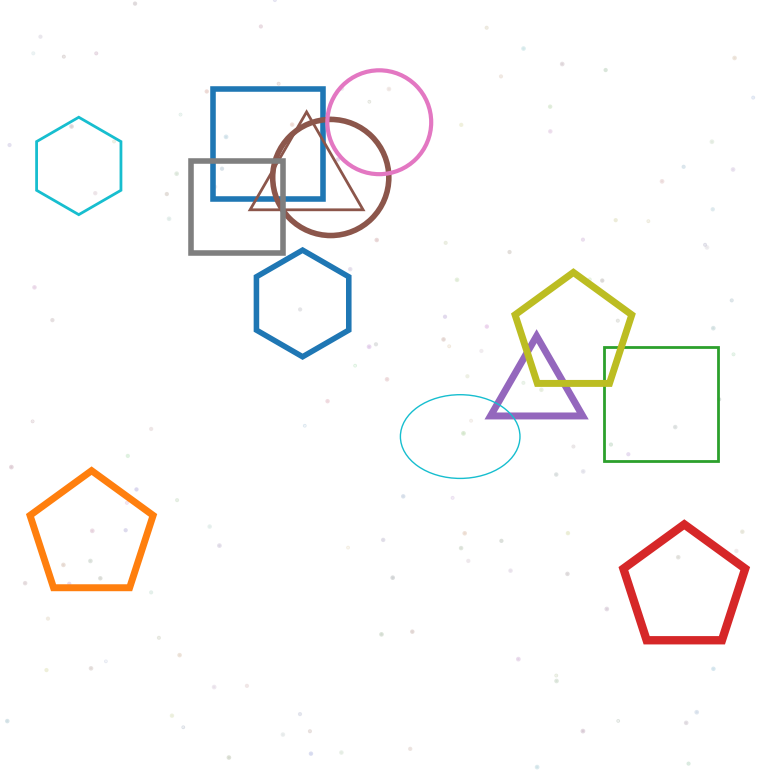[{"shape": "square", "thickness": 2, "radius": 0.36, "center": [0.348, 0.813]}, {"shape": "hexagon", "thickness": 2, "radius": 0.35, "center": [0.393, 0.606]}, {"shape": "pentagon", "thickness": 2.5, "radius": 0.42, "center": [0.119, 0.305]}, {"shape": "square", "thickness": 1, "radius": 0.37, "center": [0.859, 0.475]}, {"shape": "pentagon", "thickness": 3, "radius": 0.42, "center": [0.889, 0.236]}, {"shape": "triangle", "thickness": 2.5, "radius": 0.35, "center": [0.697, 0.494]}, {"shape": "triangle", "thickness": 1, "radius": 0.42, "center": [0.398, 0.77]}, {"shape": "circle", "thickness": 2, "radius": 0.38, "center": [0.43, 0.77]}, {"shape": "circle", "thickness": 1.5, "radius": 0.34, "center": [0.493, 0.841]}, {"shape": "square", "thickness": 2, "radius": 0.3, "center": [0.308, 0.731]}, {"shape": "pentagon", "thickness": 2.5, "radius": 0.4, "center": [0.745, 0.567]}, {"shape": "oval", "thickness": 0.5, "radius": 0.39, "center": [0.598, 0.433]}, {"shape": "hexagon", "thickness": 1, "radius": 0.32, "center": [0.102, 0.784]}]